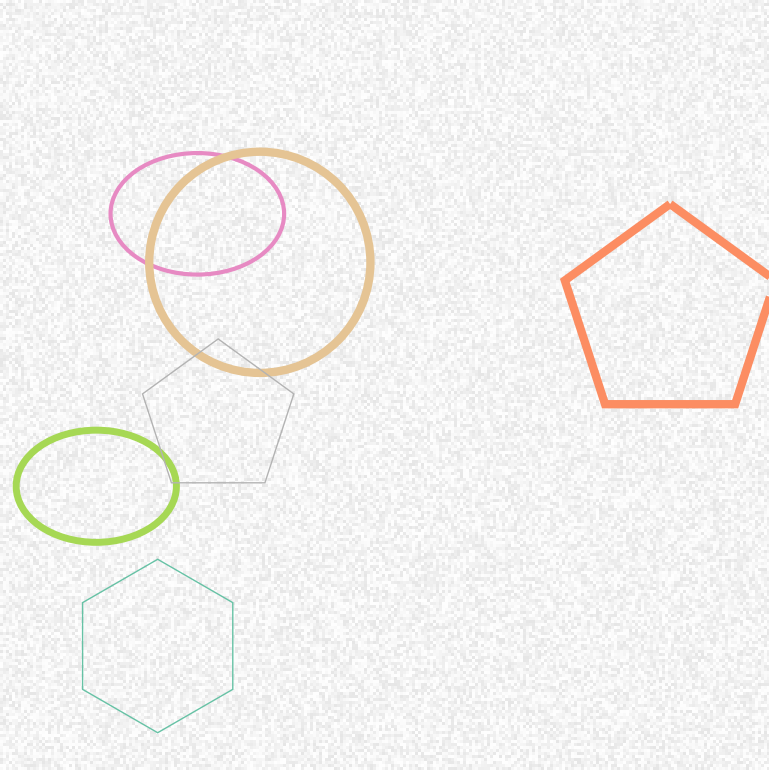[{"shape": "hexagon", "thickness": 0.5, "radius": 0.56, "center": [0.205, 0.161]}, {"shape": "pentagon", "thickness": 3, "radius": 0.72, "center": [0.87, 0.591]}, {"shape": "oval", "thickness": 1.5, "radius": 0.56, "center": [0.256, 0.722]}, {"shape": "oval", "thickness": 2.5, "radius": 0.52, "center": [0.125, 0.369]}, {"shape": "circle", "thickness": 3, "radius": 0.72, "center": [0.337, 0.659]}, {"shape": "pentagon", "thickness": 0.5, "radius": 0.52, "center": [0.283, 0.457]}]